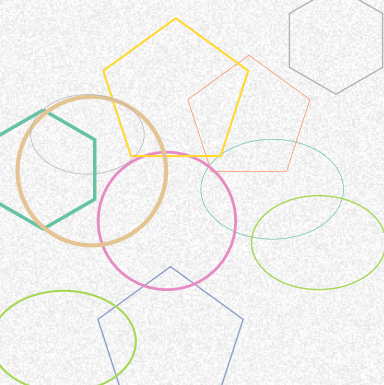[{"shape": "oval", "thickness": 0.5, "radius": 0.93, "center": [0.707, 0.508]}, {"shape": "hexagon", "thickness": 2.5, "radius": 0.77, "center": [0.112, 0.56]}, {"shape": "pentagon", "thickness": 0.5, "radius": 0.83, "center": [0.646, 0.69]}, {"shape": "pentagon", "thickness": 1, "radius": 0.99, "center": [0.443, 0.109]}, {"shape": "circle", "thickness": 2, "radius": 0.89, "center": [0.434, 0.426]}, {"shape": "oval", "thickness": 1.5, "radius": 0.94, "center": [0.165, 0.113]}, {"shape": "oval", "thickness": 1, "radius": 0.87, "center": [0.828, 0.37]}, {"shape": "pentagon", "thickness": 1.5, "radius": 0.99, "center": [0.457, 0.755]}, {"shape": "circle", "thickness": 3, "radius": 0.96, "center": [0.239, 0.556]}, {"shape": "hexagon", "thickness": 1, "radius": 0.7, "center": [0.873, 0.895]}, {"shape": "oval", "thickness": 0.5, "radius": 0.74, "center": [0.227, 0.651]}]